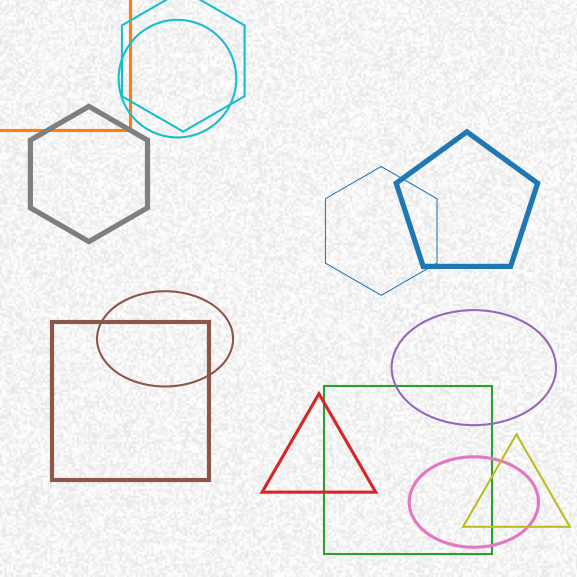[{"shape": "pentagon", "thickness": 2.5, "radius": 0.64, "center": [0.808, 0.642]}, {"shape": "hexagon", "thickness": 0.5, "radius": 0.56, "center": [0.66, 0.599]}, {"shape": "square", "thickness": 1.5, "radius": 0.59, "center": [0.106, 0.893]}, {"shape": "square", "thickness": 1, "radius": 0.73, "center": [0.707, 0.186]}, {"shape": "triangle", "thickness": 1.5, "radius": 0.57, "center": [0.552, 0.204]}, {"shape": "oval", "thickness": 1, "radius": 0.71, "center": [0.82, 0.363]}, {"shape": "oval", "thickness": 1, "radius": 0.59, "center": [0.286, 0.412]}, {"shape": "square", "thickness": 2, "radius": 0.68, "center": [0.225, 0.305]}, {"shape": "oval", "thickness": 1.5, "radius": 0.56, "center": [0.821, 0.13]}, {"shape": "hexagon", "thickness": 2.5, "radius": 0.59, "center": [0.154, 0.698]}, {"shape": "triangle", "thickness": 1, "radius": 0.53, "center": [0.894, 0.14]}, {"shape": "circle", "thickness": 1, "radius": 0.51, "center": [0.307, 0.863]}, {"shape": "hexagon", "thickness": 1, "radius": 0.61, "center": [0.317, 0.894]}]